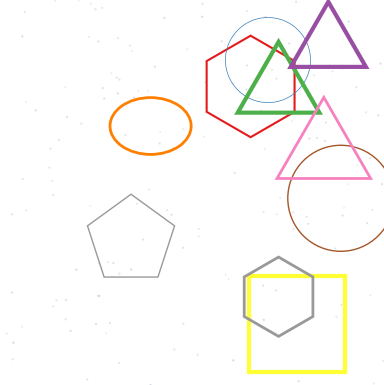[{"shape": "hexagon", "thickness": 1.5, "radius": 0.66, "center": [0.651, 0.775]}, {"shape": "circle", "thickness": 0.5, "radius": 0.55, "center": [0.696, 0.844]}, {"shape": "triangle", "thickness": 3, "radius": 0.61, "center": [0.723, 0.769]}, {"shape": "triangle", "thickness": 3, "radius": 0.56, "center": [0.853, 0.883]}, {"shape": "oval", "thickness": 2, "radius": 0.53, "center": [0.391, 0.673]}, {"shape": "square", "thickness": 3, "radius": 0.62, "center": [0.772, 0.158]}, {"shape": "circle", "thickness": 1, "radius": 0.69, "center": [0.885, 0.485]}, {"shape": "triangle", "thickness": 2, "radius": 0.7, "center": [0.841, 0.607]}, {"shape": "pentagon", "thickness": 1, "radius": 0.59, "center": [0.34, 0.377]}, {"shape": "hexagon", "thickness": 2, "radius": 0.51, "center": [0.724, 0.229]}]